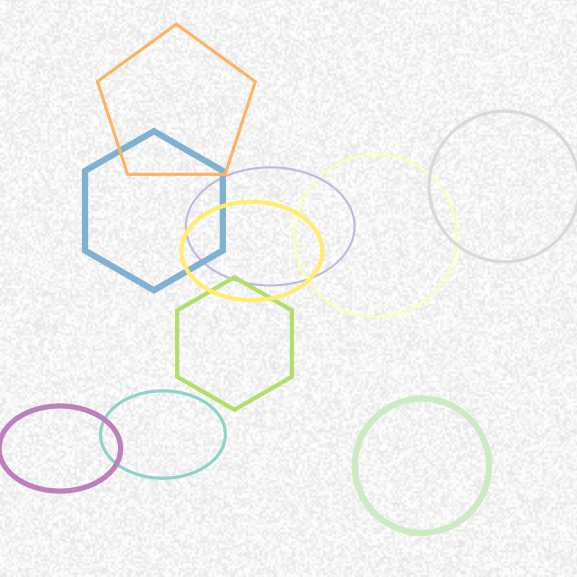[{"shape": "oval", "thickness": 1.5, "radius": 0.54, "center": [0.282, 0.247]}, {"shape": "circle", "thickness": 1, "radius": 0.7, "center": [0.65, 0.591]}, {"shape": "oval", "thickness": 1, "radius": 0.73, "center": [0.468, 0.607]}, {"shape": "hexagon", "thickness": 3, "radius": 0.69, "center": [0.267, 0.634]}, {"shape": "pentagon", "thickness": 1.5, "radius": 0.72, "center": [0.305, 0.814]}, {"shape": "hexagon", "thickness": 2, "radius": 0.57, "center": [0.406, 0.404]}, {"shape": "circle", "thickness": 1.5, "radius": 0.65, "center": [0.873, 0.676]}, {"shape": "oval", "thickness": 2.5, "radius": 0.53, "center": [0.104, 0.222]}, {"shape": "circle", "thickness": 3, "radius": 0.58, "center": [0.731, 0.193]}, {"shape": "oval", "thickness": 2, "radius": 0.61, "center": [0.436, 0.564]}]